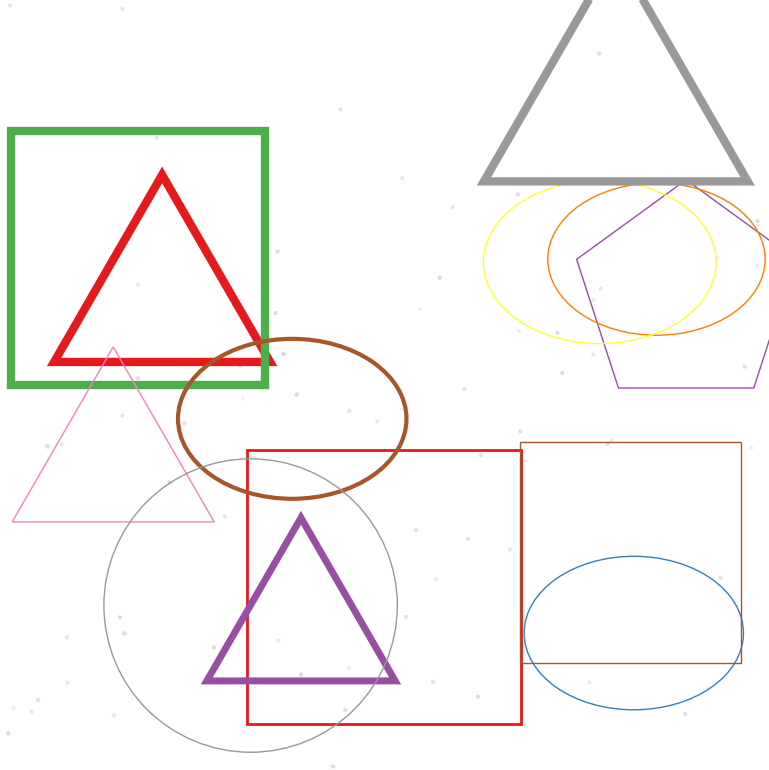[{"shape": "triangle", "thickness": 3, "radius": 0.81, "center": [0.211, 0.611]}, {"shape": "square", "thickness": 1, "radius": 0.89, "center": [0.498, 0.237]}, {"shape": "oval", "thickness": 0.5, "radius": 0.71, "center": [0.823, 0.178]}, {"shape": "square", "thickness": 3, "radius": 0.82, "center": [0.179, 0.665]}, {"shape": "pentagon", "thickness": 0.5, "radius": 0.75, "center": [0.891, 0.617]}, {"shape": "triangle", "thickness": 2.5, "radius": 0.71, "center": [0.391, 0.186]}, {"shape": "oval", "thickness": 0.5, "radius": 0.71, "center": [0.853, 0.663]}, {"shape": "oval", "thickness": 0.5, "radius": 0.76, "center": [0.779, 0.659]}, {"shape": "square", "thickness": 0.5, "radius": 0.72, "center": [0.819, 0.282]}, {"shape": "oval", "thickness": 1.5, "radius": 0.74, "center": [0.38, 0.456]}, {"shape": "triangle", "thickness": 0.5, "radius": 0.76, "center": [0.147, 0.398]}, {"shape": "triangle", "thickness": 3, "radius": 0.99, "center": [0.8, 0.863]}, {"shape": "circle", "thickness": 0.5, "radius": 0.95, "center": [0.325, 0.214]}]